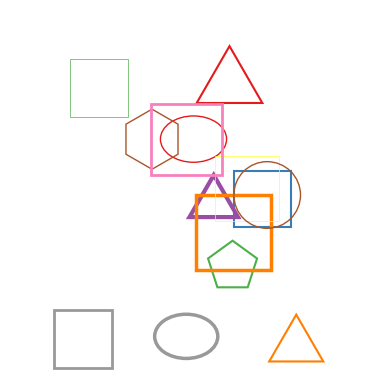[{"shape": "oval", "thickness": 1, "radius": 0.43, "center": [0.503, 0.639]}, {"shape": "triangle", "thickness": 1.5, "radius": 0.49, "center": [0.596, 0.782]}, {"shape": "square", "thickness": 1.5, "radius": 0.37, "center": [0.682, 0.483]}, {"shape": "pentagon", "thickness": 1.5, "radius": 0.33, "center": [0.604, 0.308]}, {"shape": "square", "thickness": 0.5, "radius": 0.37, "center": [0.256, 0.771]}, {"shape": "triangle", "thickness": 3, "radius": 0.36, "center": [0.555, 0.472]}, {"shape": "triangle", "thickness": 1.5, "radius": 0.41, "center": [0.769, 0.102]}, {"shape": "square", "thickness": 2.5, "radius": 0.49, "center": [0.607, 0.395]}, {"shape": "square", "thickness": 0.5, "radius": 0.42, "center": [0.641, 0.511]}, {"shape": "circle", "thickness": 1, "radius": 0.43, "center": [0.694, 0.494]}, {"shape": "hexagon", "thickness": 1, "radius": 0.39, "center": [0.395, 0.638]}, {"shape": "square", "thickness": 2, "radius": 0.46, "center": [0.485, 0.637]}, {"shape": "oval", "thickness": 2.5, "radius": 0.41, "center": [0.484, 0.126]}, {"shape": "square", "thickness": 2, "radius": 0.38, "center": [0.216, 0.118]}]